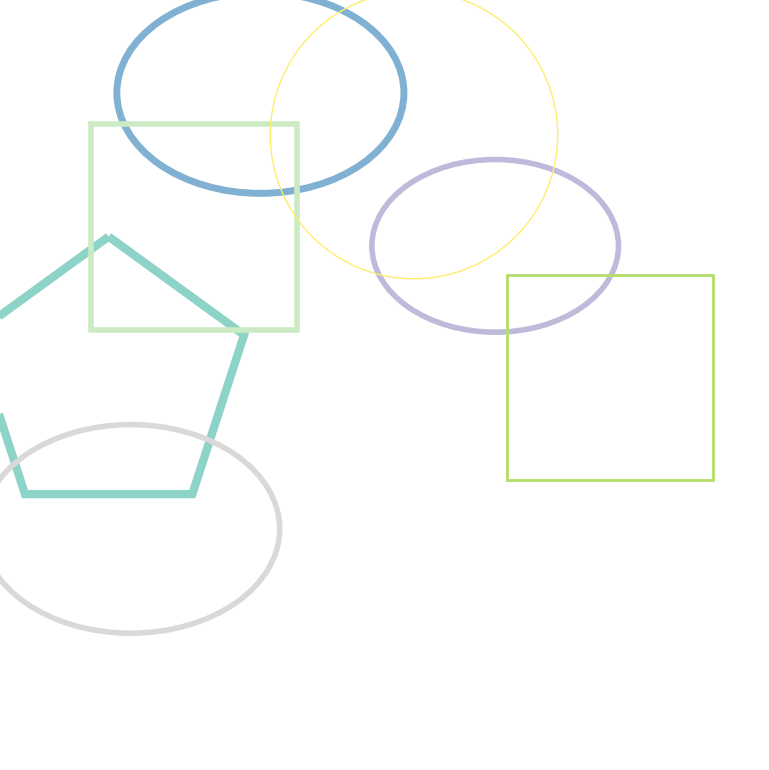[{"shape": "pentagon", "thickness": 3, "radius": 0.92, "center": [0.141, 0.508]}, {"shape": "oval", "thickness": 2, "radius": 0.8, "center": [0.643, 0.681]}, {"shape": "oval", "thickness": 2.5, "radius": 0.93, "center": [0.338, 0.879]}, {"shape": "square", "thickness": 1, "radius": 0.67, "center": [0.793, 0.51]}, {"shape": "oval", "thickness": 2, "radius": 0.97, "center": [0.17, 0.313]}, {"shape": "square", "thickness": 2, "radius": 0.67, "center": [0.252, 0.705]}, {"shape": "circle", "thickness": 0.5, "radius": 0.93, "center": [0.538, 0.825]}]